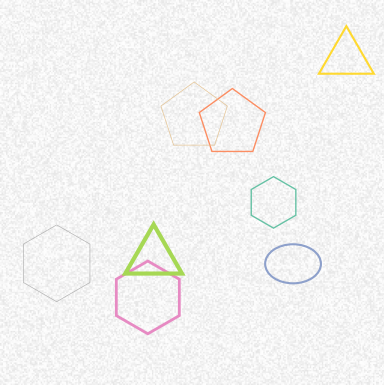[{"shape": "hexagon", "thickness": 1, "radius": 0.33, "center": [0.71, 0.474]}, {"shape": "pentagon", "thickness": 1, "radius": 0.45, "center": [0.604, 0.68]}, {"shape": "oval", "thickness": 1.5, "radius": 0.36, "center": [0.761, 0.315]}, {"shape": "hexagon", "thickness": 2, "radius": 0.47, "center": [0.384, 0.228]}, {"shape": "triangle", "thickness": 3, "radius": 0.43, "center": [0.399, 0.332]}, {"shape": "triangle", "thickness": 1.5, "radius": 0.41, "center": [0.9, 0.85]}, {"shape": "pentagon", "thickness": 0.5, "radius": 0.45, "center": [0.504, 0.696]}, {"shape": "hexagon", "thickness": 0.5, "radius": 0.5, "center": [0.147, 0.316]}]